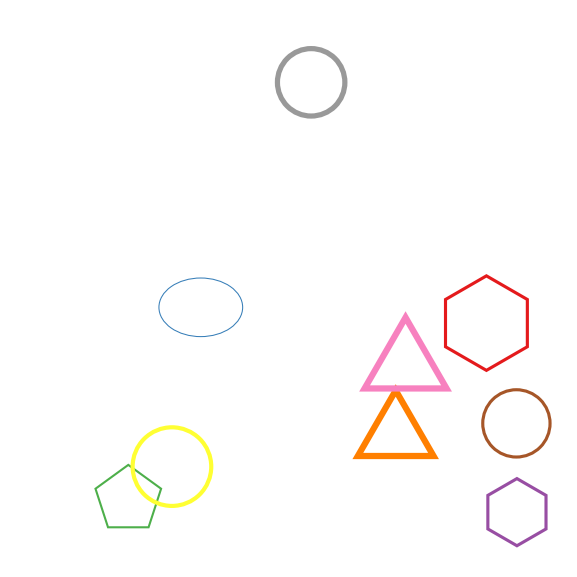[{"shape": "hexagon", "thickness": 1.5, "radius": 0.41, "center": [0.842, 0.44]}, {"shape": "oval", "thickness": 0.5, "radius": 0.36, "center": [0.348, 0.467]}, {"shape": "pentagon", "thickness": 1, "radius": 0.3, "center": [0.222, 0.134]}, {"shape": "hexagon", "thickness": 1.5, "radius": 0.29, "center": [0.895, 0.112]}, {"shape": "triangle", "thickness": 3, "radius": 0.38, "center": [0.685, 0.247]}, {"shape": "circle", "thickness": 2, "radius": 0.34, "center": [0.298, 0.191]}, {"shape": "circle", "thickness": 1.5, "radius": 0.29, "center": [0.894, 0.266]}, {"shape": "triangle", "thickness": 3, "radius": 0.41, "center": [0.702, 0.367]}, {"shape": "circle", "thickness": 2.5, "radius": 0.29, "center": [0.539, 0.857]}]